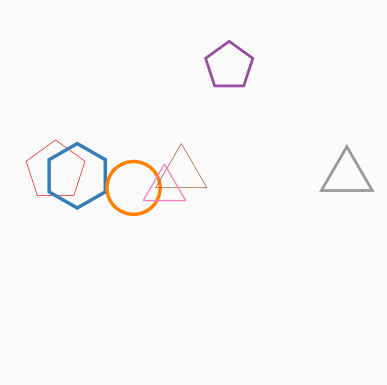[{"shape": "pentagon", "thickness": 0.5, "radius": 0.4, "center": [0.143, 0.557]}, {"shape": "hexagon", "thickness": 2.5, "radius": 0.42, "center": [0.199, 0.543]}, {"shape": "pentagon", "thickness": 2, "radius": 0.32, "center": [0.591, 0.829]}, {"shape": "circle", "thickness": 2.5, "radius": 0.34, "center": [0.345, 0.512]}, {"shape": "triangle", "thickness": 0.5, "radius": 0.38, "center": [0.468, 0.551]}, {"shape": "triangle", "thickness": 1, "radius": 0.32, "center": [0.424, 0.511]}, {"shape": "triangle", "thickness": 2, "radius": 0.38, "center": [0.895, 0.543]}]